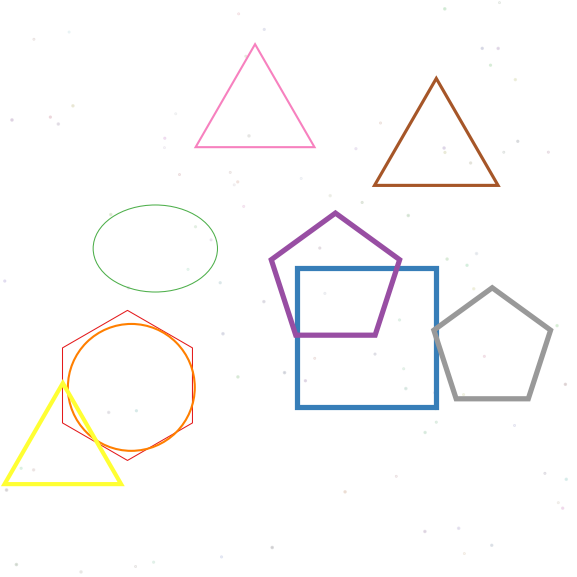[{"shape": "hexagon", "thickness": 0.5, "radius": 0.65, "center": [0.221, 0.332]}, {"shape": "square", "thickness": 2.5, "radius": 0.6, "center": [0.634, 0.415]}, {"shape": "oval", "thickness": 0.5, "radius": 0.54, "center": [0.269, 0.569]}, {"shape": "pentagon", "thickness": 2.5, "radius": 0.58, "center": [0.581, 0.513]}, {"shape": "circle", "thickness": 1, "radius": 0.55, "center": [0.227, 0.328]}, {"shape": "triangle", "thickness": 2, "radius": 0.58, "center": [0.109, 0.219]}, {"shape": "triangle", "thickness": 1.5, "radius": 0.62, "center": [0.755, 0.74]}, {"shape": "triangle", "thickness": 1, "radius": 0.59, "center": [0.442, 0.804]}, {"shape": "pentagon", "thickness": 2.5, "radius": 0.53, "center": [0.852, 0.395]}]